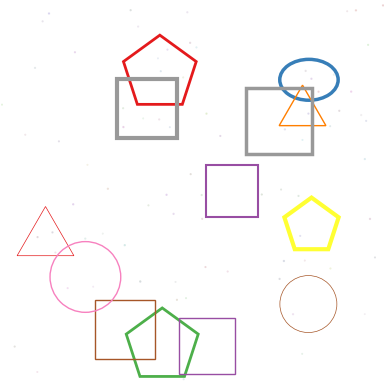[{"shape": "triangle", "thickness": 0.5, "radius": 0.43, "center": [0.118, 0.378]}, {"shape": "pentagon", "thickness": 2, "radius": 0.5, "center": [0.415, 0.809]}, {"shape": "oval", "thickness": 2.5, "radius": 0.38, "center": [0.802, 0.793]}, {"shape": "pentagon", "thickness": 2, "radius": 0.49, "center": [0.421, 0.102]}, {"shape": "square", "thickness": 1, "radius": 0.36, "center": [0.537, 0.101]}, {"shape": "square", "thickness": 1.5, "radius": 0.34, "center": [0.603, 0.503]}, {"shape": "triangle", "thickness": 1, "radius": 0.35, "center": [0.786, 0.709]}, {"shape": "pentagon", "thickness": 3, "radius": 0.37, "center": [0.809, 0.413]}, {"shape": "circle", "thickness": 0.5, "radius": 0.37, "center": [0.801, 0.21]}, {"shape": "square", "thickness": 1, "radius": 0.39, "center": [0.324, 0.145]}, {"shape": "circle", "thickness": 1, "radius": 0.46, "center": [0.222, 0.281]}, {"shape": "square", "thickness": 2.5, "radius": 0.43, "center": [0.726, 0.685]}, {"shape": "square", "thickness": 3, "radius": 0.38, "center": [0.382, 0.718]}]